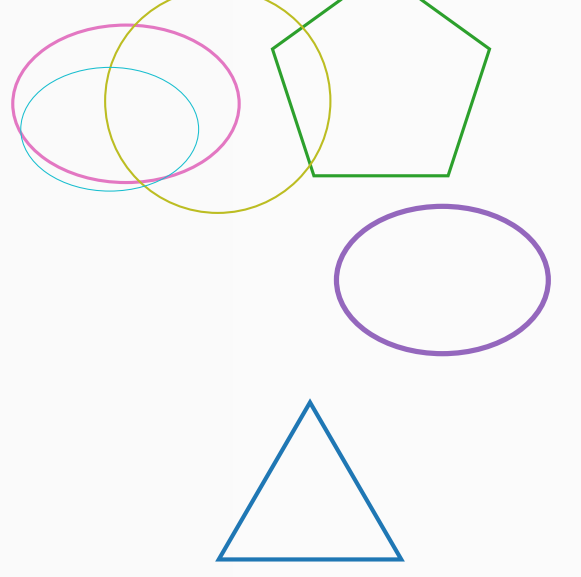[{"shape": "triangle", "thickness": 2, "radius": 0.91, "center": [0.533, 0.121]}, {"shape": "pentagon", "thickness": 1.5, "radius": 0.98, "center": [0.655, 0.854]}, {"shape": "oval", "thickness": 2.5, "radius": 0.91, "center": [0.761, 0.514]}, {"shape": "oval", "thickness": 1.5, "radius": 0.97, "center": [0.217, 0.819]}, {"shape": "circle", "thickness": 1, "radius": 0.97, "center": [0.375, 0.824]}, {"shape": "oval", "thickness": 0.5, "radius": 0.77, "center": [0.189, 0.775]}]